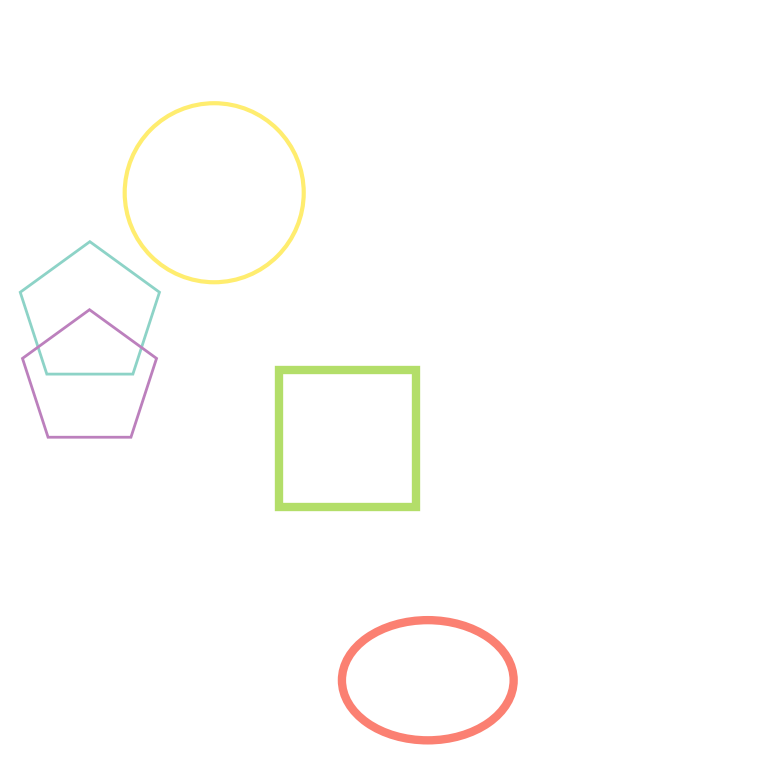[{"shape": "pentagon", "thickness": 1, "radius": 0.48, "center": [0.117, 0.591]}, {"shape": "oval", "thickness": 3, "radius": 0.56, "center": [0.556, 0.117]}, {"shape": "square", "thickness": 3, "radius": 0.44, "center": [0.451, 0.43]}, {"shape": "pentagon", "thickness": 1, "radius": 0.46, "center": [0.116, 0.506]}, {"shape": "circle", "thickness": 1.5, "radius": 0.58, "center": [0.278, 0.75]}]